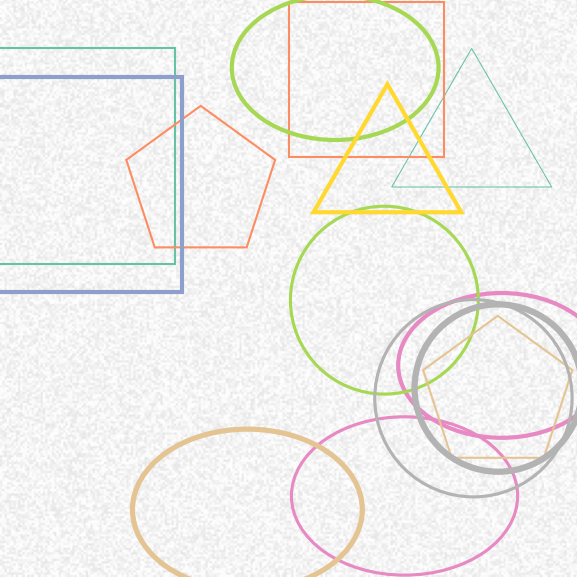[{"shape": "triangle", "thickness": 0.5, "radius": 0.8, "center": [0.817, 0.755]}, {"shape": "square", "thickness": 1, "radius": 0.94, "center": [0.116, 0.728]}, {"shape": "square", "thickness": 1, "radius": 0.67, "center": [0.634, 0.861]}, {"shape": "pentagon", "thickness": 1, "radius": 0.68, "center": [0.348, 0.68]}, {"shape": "square", "thickness": 2, "radius": 0.93, "center": [0.129, 0.679]}, {"shape": "oval", "thickness": 2, "radius": 0.9, "center": [0.869, 0.366]}, {"shape": "oval", "thickness": 1.5, "radius": 0.98, "center": [0.701, 0.14]}, {"shape": "circle", "thickness": 1.5, "radius": 0.81, "center": [0.666, 0.479]}, {"shape": "oval", "thickness": 2, "radius": 0.9, "center": [0.58, 0.882]}, {"shape": "triangle", "thickness": 2, "radius": 0.74, "center": [0.671, 0.705]}, {"shape": "pentagon", "thickness": 1, "radius": 0.68, "center": [0.862, 0.316]}, {"shape": "oval", "thickness": 2.5, "radius": 0.99, "center": [0.428, 0.117]}, {"shape": "circle", "thickness": 1.5, "radius": 0.85, "center": [0.82, 0.31]}, {"shape": "circle", "thickness": 3, "radius": 0.72, "center": [0.863, 0.327]}]